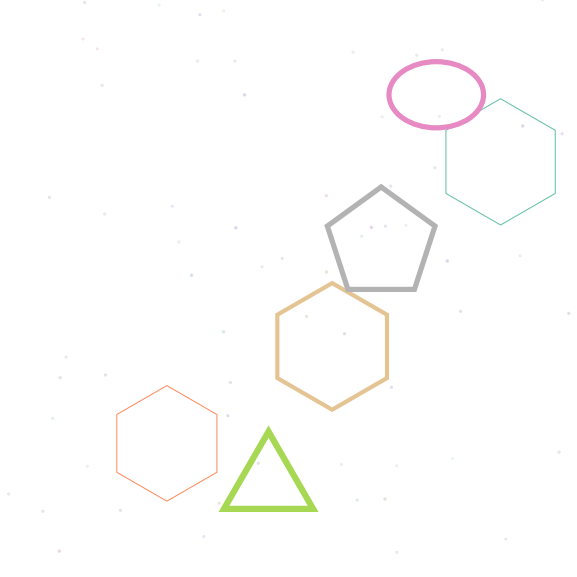[{"shape": "hexagon", "thickness": 0.5, "radius": 0.55, "center": [0.867, 0.719]}, {"shape": "hexagon", "thickness": 0.5, "radius": 0.5, "center": [0.289, 0.231]}, {"shape": "oval", "thickness": 2.5, "radius": 0.41, "center": [0.755, 0.835]}, {"shape": "triangle", "thickness": 3, "radius": 0.45, "center": [0.465, 0.163]}, {"shape": "hexagon", "thickness": 2, "radius": 0.55, "center": [0.575, 0.399]}, {"shape": "pentagon", "thickness": 2.5, "radius": 0.49, "center": [0.66, 0.577]}]